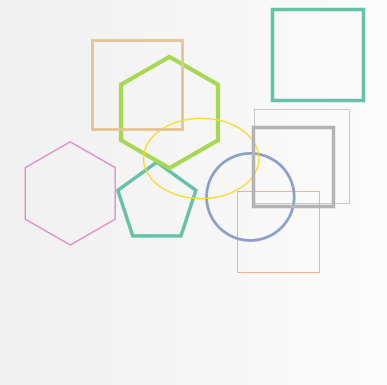[{"shape": "pentagon", "thickness": 2.5, "radius": 0.53, "center": [0.405, 0.473]}, {"shape": "square", "thickness": 2.5, "radius": 0.59, "center": [0.819, 0.859]}, {"shape": "square", "thickness": 0.5, "radius": 0.53, "center": [0.716, 0.399]}, {"shape": "circle", "thickness": 2, "radius": 0.57, "center": [0.646, 0.489]}, {"shape": "hexagon", "thickness": 1, "radius": 0.67, "center": [0.181, 0.498]}, {"shape": "hexagon", "thickness": 3, "radius": 0.72, "center": [0.437, 0.708]}, {"shape": "oval", "thickness": 1, "radius": 0.74, "center": [0.519, 0.588]}, {"shape": "square", "thickness": 2, "radius": 0.58, "center": [0.353, 0.78]}, {"shape": "square", "thickness": 2.5, "radius": 0.51, "center": [0.756, 0.568]}, {"shape": "square", "thickness": 0.5, "radius": 0.61, "center": [0.778, 0.594]}]